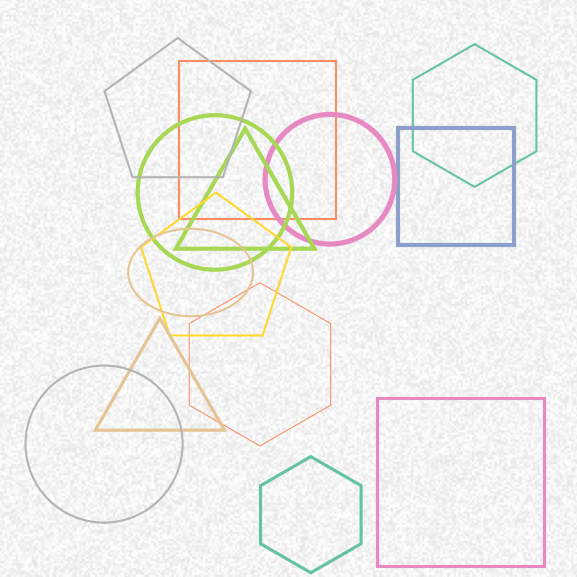[{"shape": "hexagon", "thickness": 1, "radius": 0.62, "center": [0.822, 0.799]}, {"shape": "hexagon", "thickness": 1.5, "radius": 0.5, "center": [0.538, 0.108]}, {"shape": "square", "thickness": 1, "radius": 0.68, "center": [0.445, 0.757]}, {"shape": "hexagon", "thickness": 0.5, "radius": 0.71, "center": [0.45, 0.368]}, {"shape": "square", "thickness": 2, "radius": 0.5, "center": [0.79, 0.676]}, {"shape": "square", "thickness": 1.5, "radius": 0.72, "center": [0.798, 0.164]}, {"shape": "circle", "thickness": 2.5, "radius": 0.56, "center": [0.571, 0.689]}, {"shape": "circle", "thickness": 2, "radius": 0.67, "center": [0.372, 0.666]}, {"shape": "triangle", "thickness": 2, "radius": 0.69, "center": [0.424, 0.638]}, {"shape": "pentagon", "thickness": 1, "radius": 0.68, "center": [0.374, 0.529]}, {"shape": "triangle", "thickness": 1.5, "radius": 0.65, "center": [0.277, 0.319]}, {"shape": "oval", "thickness": 1, "radius": 0.54, "center": [0.33, 0.527]}, {"shape": "pentagon", "thickness": 1, "radius": 0.67, "center": [0.308, 0.8]}, {"shape": "circle", "thickness": 1, "radius": 0.68, "center": [0.18, 0.23]}]